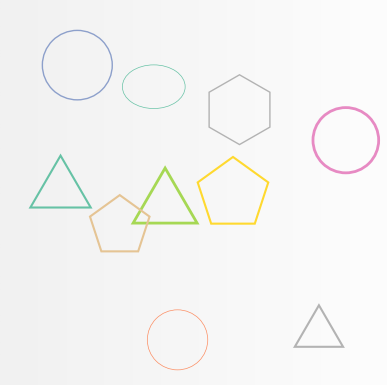[{"shape": "triangle", "thickness": 1.5, "radius": 0.45, "center": [0.156, 0.506]}, {"shape": "oval", "thickness": 0.5, "radius": 0.41, "center": [0.397, 0.775]}, {"shape": "circle", "thickness": 0.5, "radius": 0.39, "center": [0.458, 0.117]}, {"shape": "circle", "thickness": 1, "radius": 0.45, "center": [0.2, 0.831]}, {"shape": "circle", "thickness": 2, "radius": 0.42, "center": [0.892, 0.636]}, {"shape": "triangle", "thickness": 2, "radius": 0.48, "center": [0.426, 0.468]}, {"shape": "pentagon", "thickness": 1.5, "radius": 0.48, "center": [0.601, 0.497]}, {"shape": "pentagon", "thickness": 1.5, "radius": 0.4, "center": [0.309, 0.412]}, {"shape": "triangle", "thickness": 1.5, "radius": 0.36, "center": [0.823, 0.135]}, {"shape": "hexagon", "thickness": 1, "radius": 0.45, "center": [0.618, 0.715]}]